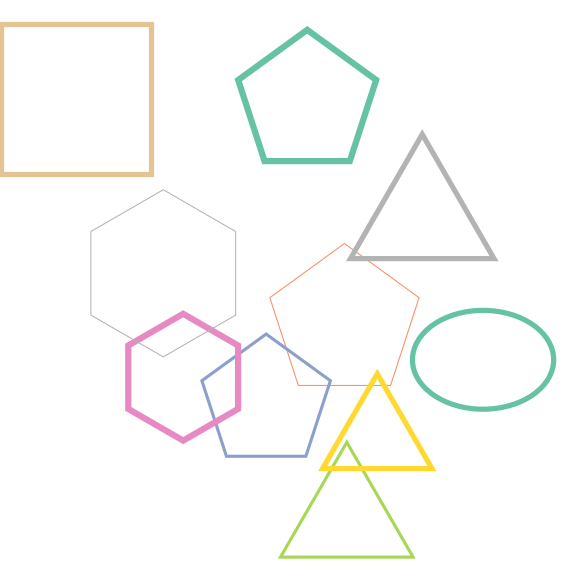[{"shape": "pentagon", "thickness": 3, "radius": 0.63, "center": [0.532, 0.822]}, {"shape": "oval", "thickness": 2.5, "radius": 0.61, "center": [0.836, 0.376]}, {"shape": "pentagon", "thickness": 0.5, "radius": 0.68, "center": [0.596, 0.442]}, {"shape": "pentagon", "thickness": 1.5, "radius": 0.58, "center": [0.461, 0.304]}, {"shape": "hexagon", "thickness": 3, "radius": 0.55, "center": [0.317, 0.346]}, {"shape": "triangle", "thickness": 1.5, "radius": 0.66, "center": [0.601, 0.101]}, {"shape": "triangle", "thickness": 2.5, "radius": 0.55, "center": [0.653, 0.242]}, {"shape": "square", "thickness": 2.5, "radius": 0.65, "center": [0.132, 0.828]}, {"shape": "triangle", "thickness": 2.5, "radius": 0.72, "center": [0.731, 0.623]}, {"shape": "hexagon", "thickness": 0.5, "radius": 0.72, "center": [0.283, 0.526]}]